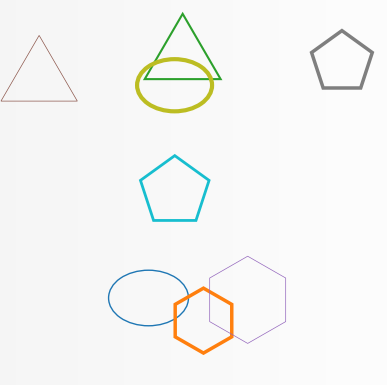[{"shape": "oval", "thickness": 1, "radius": 0.52, "center": [0.383, 0.226]}, {"shape": "hexagon", "thickness": 2.5, "radius": 0.42, "center": [0.525, 0.167]}, {"shape": "triangle", "thickness": 1.5, "radius": 0.57, "center": [0.471, 0.851]}, {"shape": "hexagon", "thickness": 0.5, "radius": 0.57, "center": [0.639, 0.221]}, {"shape": "triangle", "thickness": 0.5, "radius": 0.57, "center": [0.101, 0.794]}, {"shape": "pentagon", "thickness": 2.5, "radius": 0.41, "center": [0.882, 0.838]}, {"shape": "oval", "thickness": 3, "radius": 0.48, "center": [0.451, 0.779]}, {"shape": "pentagon", "thickness": 2, "radius": 0.47, "center": [0.451, 0.503]}]